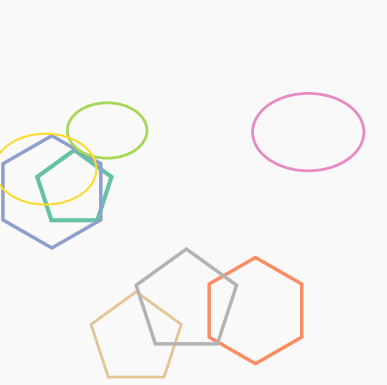[{"shape": "pentagon", "thickness": 3, "radius": 0.5, "center": [0.192, 0.509]}, {"shape": "hexagon", "thickness": 2.5, "radius": 0.69, "center": [0.659, 0.193]}, {"shape": "hexagon", "thickness": 2.5, "radius": 0.73, "center": [0.134, 0.502]}, {"shape": "oval", "thickness": 2, "radius": 0.72, "center": [0.795, 0.657]}, {"shape": "oval", "thickness": 2, "radius": 0.51, "center": [0.276, 0.661]}, {"shape": "oval", "thickness": 1.5, "radius": 0.66, "center": [0.117, 0.561]}, {"shape": "pentagon", "thickness": 2, "radius": 0.61, "center": [0.351, 0.12]}, {"shape": "pentagon", "thickness": 2.5, "radius": 0.68, "center": [0.481, 0.217]}]